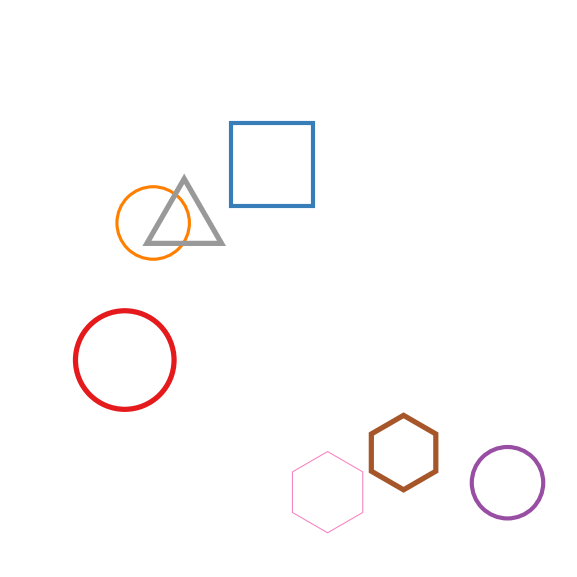[{"shape": "circle", "thickness": 2.5, "radius": 0.43, "center": [0.216, 0.376]}, {"shape": "square", "thickness": 2, "radius": 0.36, "center": [0.471, 0.714]}, {"shape": "circle", "thickness": 2, "radius": 0.31, "center": [0.879, 0.163]}, {"shape": "circle", "thickness": 1.5, "radius": 0.31, "center": [0.265, 0.613]}, {"shape": "hexagon", "thickness": 2.5, "radius": 0.32, "center": [0.699, 0.215]}, {"shape": "hexagon", "thickness": 0.5, "radius": 0.35, "center": [0.567, 0.147]}, {"shape": "triangle", "thickness": 2.5, "radius": 0.37, "center": [0.319, 0.615]}]